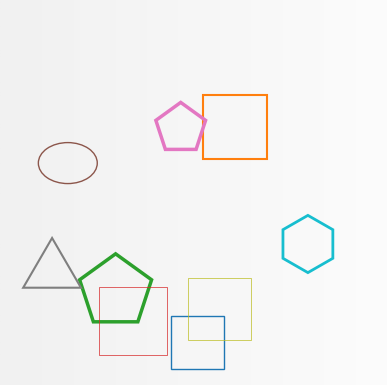[{"shape": "square", "thickness": 1, "radius": 0.34, "center": [0.509, 0.11]}, {"shape": "square", "thickness": 1.5, "radius": 0.41, "center": [0.606, 0.669]}, {"shape": "pentagon", "thickness": 2.5, "radius": 0.49, "center": [0.298, 0.243]}, {"shape": "square", "thickness": 0.5, "radius": 0.44, "center": [0.344, 0.167]}, {"shape": "oval", "thickness": 1, "radius": 0.38, "center": [0.175, 0.576]}, {"shape": "pentagon", "thickness": 2.5, "radius": 0.34, "center": [0.466, 0.667]}, {"shape": "triangle", "thickness": 1.5, "radius": 0.43, "center": [0.134, 0.296]}, {"shape": "square", "thickness": 0.5, "radius": 0.4, "center": [0.566, 0.198]}, {"shape": "hexagon", "thickness": 2, "radius": 0.37, "center": [0.795, 0.366]}]